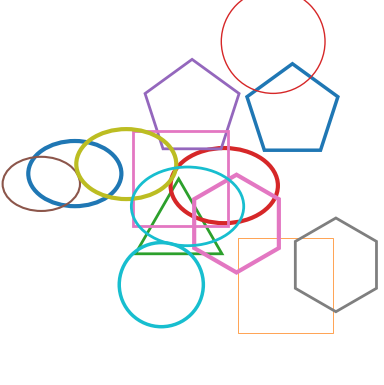[{"shape": "oval", "thickness": 3, "radius": 0.6, "center": [0.194, 0.549]}, {"shape": "pentagon", "thickness": 2.5, "radius": 0.62, "center": [0.76, 0.71]}, {"shape": "square", "thickness": 0.5, "radius": 0.62, "center": [0.743, 0.258]}, {"shape": "triangle", "thickness": 2, "radius": 0.65, "center": [0.464, 0.406]}, {"shape": "oval", "thickness": 3, "radius": 0.7, "center": [0.582, 0.518]}, {"shape": "circle", "thickness": 1, "radius": 0.67, "center": [0.71, 0.892]}, {"shape": "pentagon", "thickness": 2, "radius": 0.64, "center": [0.499, 0.717]}, {"shape": "oval", "thickness": 1.5, "radius": 0.5, "center": [0.107, 0.522]}, {"shape": "hexagon", "thickness": 3, "radius": 0.63, "center": [0.614, 0.419]}, {"shape": "square", "thickness": 2, "radius": 0.62, "center": [0.468, 0.537]}, {"shape": "hexagon", "thickness": 2, "radius": 0.61, "center": [0.872, 0.312]}, {"shape": "oval", "thickness": 3, "radius": 0.65, "center": [0.328, 0.574]}, {"shape": "oval", "thickness": 2, "radius": 0.73, "center": [0.487, 0.464]}, {"shape": "circle", "thickness": 2.5, "radius": 0.55, "center": [0.419, 0.261]}]